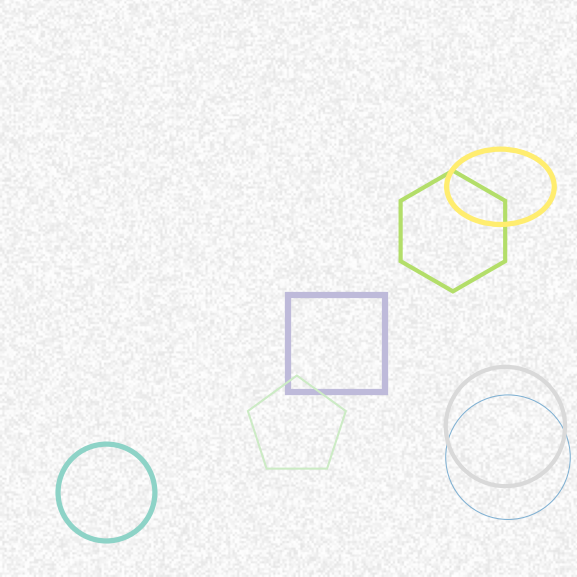[{"shape": "circle", "thickness": 2.5, "radius": 0.42, "center": [0.184, 0.146]}, {"shape": "square", "thickness": 3, "radius": 0.42, "center": [0.582, 0.404]}, {"shape": "circle", "thickness": 0.5, "radius": 0.54, "center": [0.88, 0.207]}, {"shape": "hexagon", "thickness": 2, "radius": 0.52, "center": [0.784, 0.599]}, {"shape": "circle", "thickness": 2, "radius": 0.52, "center": [0.875, 0.261]}, {"shape": "pentagon", "thickness": 1, "radius": 0.45, "center": [0.514, 0.26]}, {"shape": "oval", "thickness": 2.5, "radius": 0.47, "center": [0.867, 0.676]}]